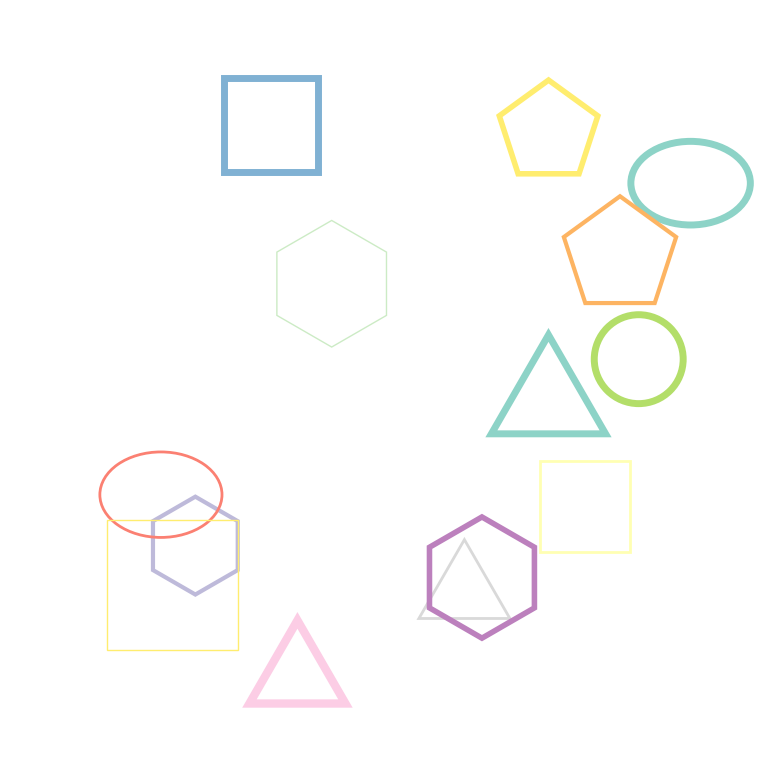[{"shape": "triangle", "thickness": 2.5, "radius": 0.43, "center": [0.712, 0.479]}, {"shape": "oval", "thickness": 2.5, "radius": 0.39, "center": [0.897, 0.762]}, {"shape": "square", "thickness": 1, "radius": 0.29, "center": [0.76, 0.342]}, {"shape": "hexagon", "thickness": 1.5, "radius": 0.32, "center": [0.254, 0.291]}, {"shape": "oval", "thickness": 1, "radius": 0.4, "center": [0.209, 0.358]}, {"shape": "square", "thickness": 2.5, "radius": 0.3, "center": [0.351, 0.838]}, {"shape": "pentagon", "thickness": 1.5, "radius": 0.38, "center": [0.805, 0.668]}, {"shape": "circle", "thickness": 2.5, "radius": 0.29, "center": [0.83, 0.534]}, {"shape": "triangle", "thickness": 3, "radius": 0.36, "center": [0.386, 0.122]}, {"shape": "triangle", "thickness": 1, "radius": 0.34, "center": [0.603, 0.231]}, {"shape": "hexagon", "thickness": 2, "radius": 0.39, "center": [0.626, 0.25]}, {"shape": "hexagon", "thickness": 0.5, "radius": 0.41, "center": [0.431, 0.631]}, {"shape": "pentagon", "thickness": 2, "radius": 0.34, "center": [0.712, 0.829]}, {"shape": "square", "thickness": 0.5, "radius": 0.42, "center": [0.224, 0.24]}]